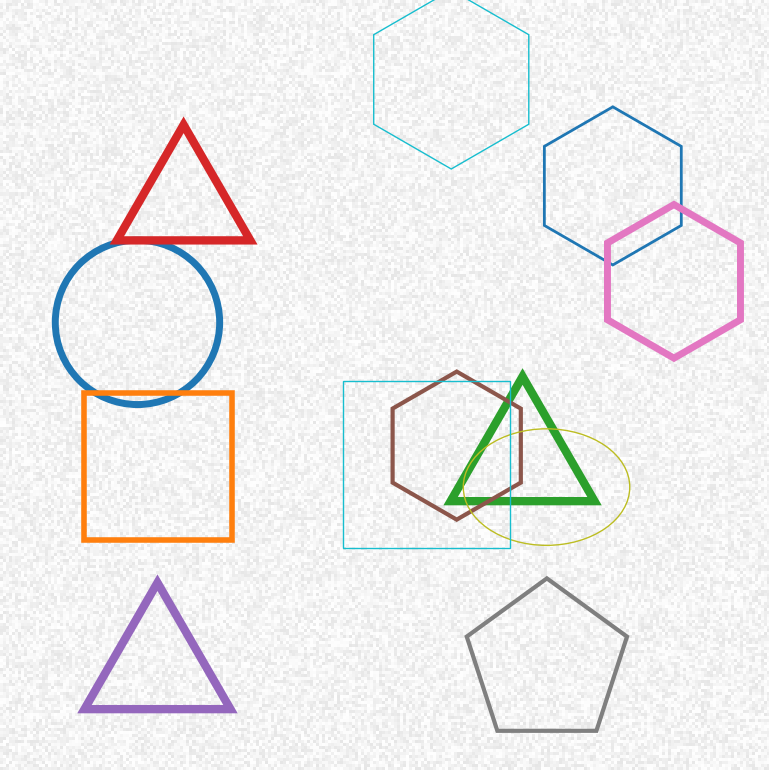[{"shape": "hexagon", "thickness": 1, "radius": 0.51, "center": [0.796, 0.759]}, {"shape": "circle", "thickness": 2.5, "radius": 0.53, "center": [0.179, 0.581]}, {"shape": "square", "thickness": 2, "radius": 0.48, "center": [0.205, 0.394]}, {"shape": "triangle", "thickness": 3, "radius": 0.54, "center": [0.679, 0.403]}, {"shape": "triangle", "thickness": 3, "radius": 0.5, "center": [0.238, 0.738]}, {"shape": "triangle", "thickness": 3, "radius": 0.55, "center": [0.205, 0.134]}, {"shape": "hexagon", "thickness": 1.5, "radius": 0.48, "center": [0.593, 0.421]}, {"shape": "hexagon", "thickness": 2.5, "radius": 0.5, "center": [0.875, 0.635]}, {"shape": "pentagon", "thickness": 1.5, "radius": 0.55, "center": [0.71, 0.139]}, {"shape": "oval", "thickness": 0.5, "radius": 0.54, "center": [0.71, 0.367]}, {"shape": "hexagon", "thickness": 0.5, "radius": 0.58, "center": [0.586, 0.897]}, {"shape": "square", "thickness": 0.5, "radius": 0.54, "center": [0.554, 0.397]}]